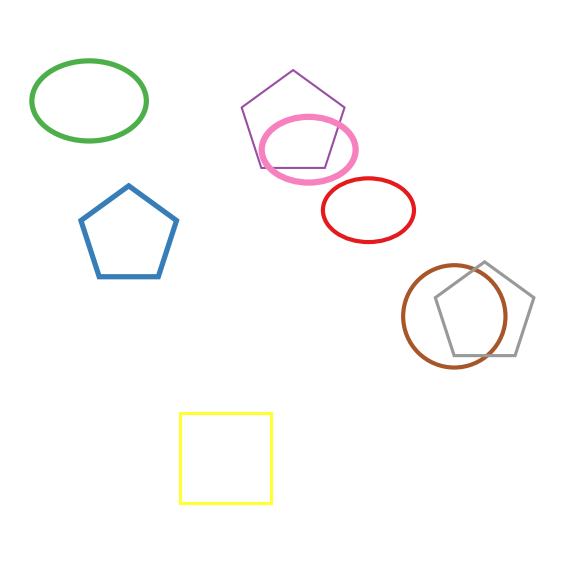[{"shape": "oval", "thickness": 2, "radius": 0.39, "center": [0.638, 0.635]}, {"shape": "pentagon", "thickness": 2.5, "radius": 0.44, "center": [0.223, 0.59]}, {"shape": "oval", "thickness": 2.5, "radius": 0.5, "center": [0.154, 0.824]}, {"shape": "pentagon", "thickness": 1, "radius": 0.47, "center": [0.508, 0.784]}, {"shape": "square", "thickness": 1.5, "radius": 0.39, "center": [0.391, 0.205]}, {"shape": "circle", "thickness": 2, "radius": 0.44, "center": [0.787, 0.451]}, {"shape": "oval", "thickness": 3, "radius": 0.41, "center": [0.534, 0.74]}, {"shape": "pentagon", "thickness": 1.5, "radius": 0.45, "center": [0.839, 0.456]}]